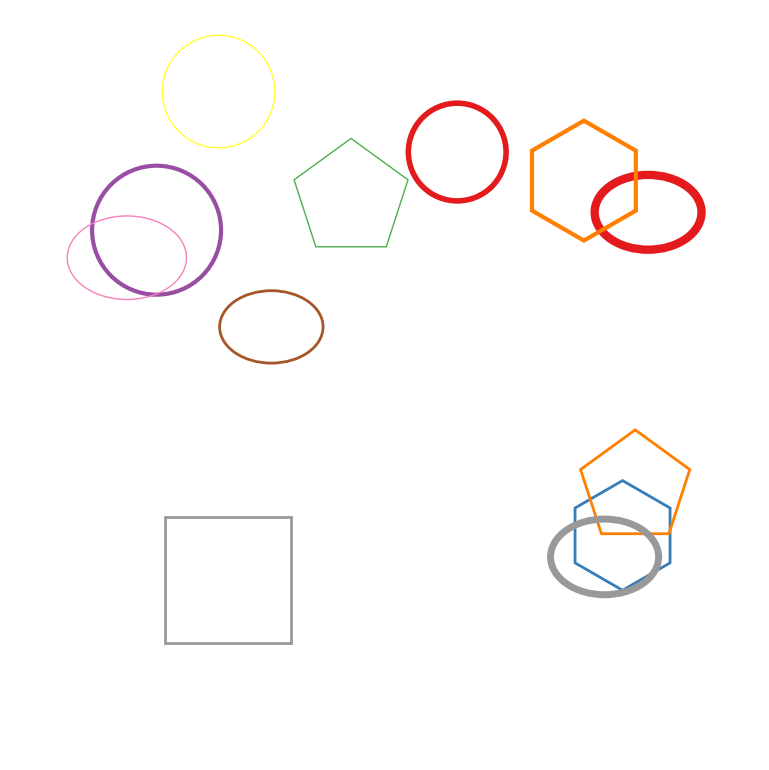[{"shape": "circle", "thickness": 2, "radius": 0.32, "center": [0.594, 0.803]}, {"shape": "oval", "thickness": 3, "radius": 0.35, "center": [0.842, 0.724]}, {"shape": "hexagon", "thickness": 1, "radius": 0.36, "center": [0.809, 0.305]}, {"shape": "pentagon", "thickness": 0.5, "radius": 0.39, "center": [0.456, 0.742]}, {"shape": "circle", "thickness": 1.5, "radius": 0.42, "center": [0.203, 0.701]}, {"shape": "hexagon", "thickness": 1.5, "radius": 0.39, "center": [0.758, 0.765]}, {"shape": "pentagon", "thickness": 1, "radius": 0.37, "center": [0.825, 0.367]}, {"shape": "circle", "thickness": 0.5, "radius": 0.37, "center": [0.284, 0.881]}, {"shape": "oval", "thickness": 1, "radius": 0.34, "center": [0.352, 0.575]}, {"shape": "oval", "thickness": 0.5, "radius": 0.39, "center": [0.165, 0.665]}, {"shape": "oval", "thickness": 2.5, "radius": 0.35, "center": [0.785, 0.277]}, {"shape": "square", "thickness": 1, "radius": 0.41, "center": [0.296, 0.247]}]